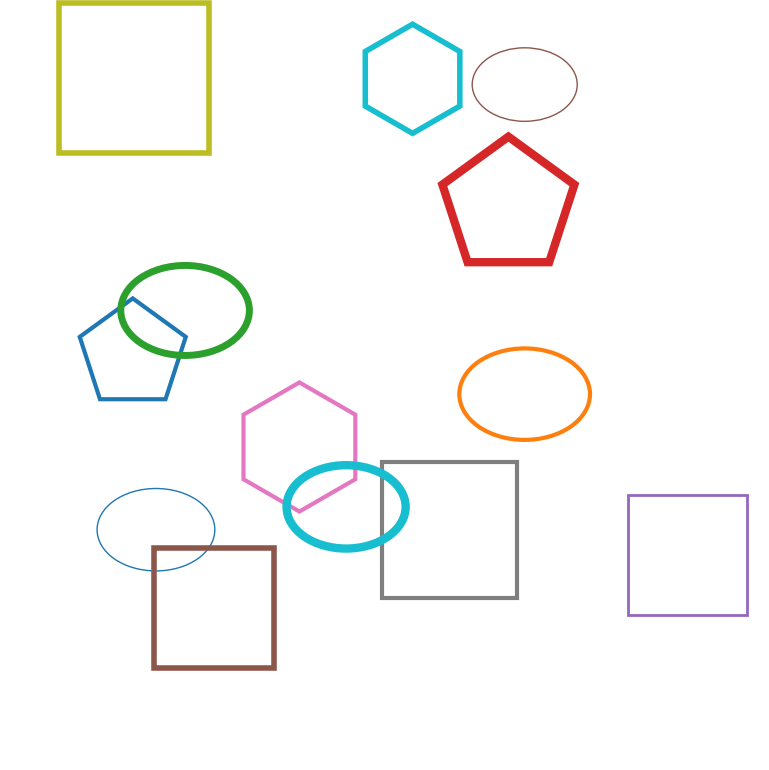[{"shape": "oval", "thickness": 0.5, "radius": 0.38, "center": [0.203, 0.312]}, {"shape": "pentagon", "thickness": 1.5, "radius": 0.36, "center": [0.172, 0.54]}, {"shape": "oval", "thickness": 1.5, "radius": 0.42, "center": [0.681, 0.488]}, {"shape": "oval", "thickness": 2.5, "radius": 0.42, "center": [0.24, 0.597]}, {"shape": "pentagon", "thickness": 3, "radius": 0.45, "center": [0.66, 0.732]}, {"shape": "square", "thickness": 1, "radius": 0.39, "center": [0.893, 0.279]}, {"shape": "square", "thickness": 2, "radius": 0.39, "center": [0.278, 0.211]}, {"shape": "oval", "thickness": 0.5, "radius": 0.34, "center": [0.681, 0.89]}, {"shape": "hexagon", "thickness": 1.5, "radius": 0.42, "center": [0.389, 0.42]}, {"shape": "square", "thickness": 1.5, "radius": 0.44, "center": [0.584, 0.311]}, {"shape": "square", "thickness": 2, "radius": 0.49, "center": [0.174, 0.899]}, {"shape": "oval", "thickness": 3, "radius": 0.39, "center": [0.449, 0.342]}, {"shape": "hexagon", "thickness": 2, "radius": 0.35, "center": [0.536, 0.898]}]